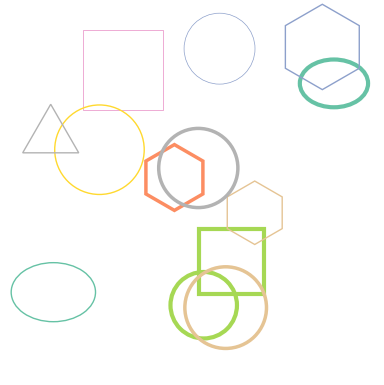[{"shape": "oval", "thickness": 1, "radius": 0.55, "center": [0.139, 0.241]}, {"shape": "oval", "thickness": 3, "radius": 0.44, "center": [0.867, 0.783]}, {"shape": "hexagon", "thickness": 2.5, "radius": 0.43, "center": [0.453, 0.539]}, {"shape": "circle", "thickness": 0.5, "radius": 0.46, "center": [0.57, 0.874]}, {"shape": "hexagon", "thickness": 1, "radius": 0.55, "center": [0.837, 0.878]}, {"shape": "square", "thickness": 0.5, "radius": 0.52, "center": [0.319, 0.819]}, {"shape": "square", "thickness": 3, "radius": 0.42, "center": [0.6, 0.321]}, {"shape": "circle", "thickness": 3, "radius": 0.43, "center": [0.529, 0.207]}, {"shape": "circle", "thickness": 1, "radius": 0.58, "center": [0.258, 0.611]}, {"shape": "hexagon", "thickness": 1, "radius": 0.41, "center": [0.662, 0.447]}, {"shape": "circle", "thickness": 2.5, "radius": 0.53, "center": [0.586, 0.201]}, {"shape": "circle", "thickness": 2.5, "radius": 0.51, "center": [0.515, 0.564]}, {"shape": "triangle", "thickness": 1, "radius": 0.42, "center": [0.132, 0.645]}]